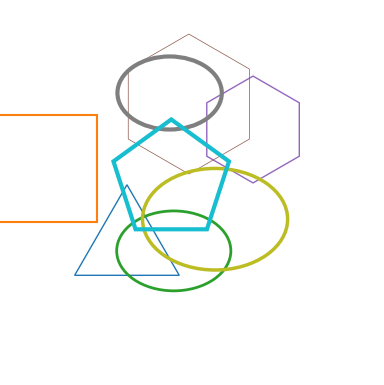[{"shape": "triangle", "thickness": 1, "radius": 0.78, "center": [0.33, 0.363]}, {"shape": "square", "thickness": 1.5, "radius": 0.69, "center": [0.113, 0.563]}, {"shape": "oval", "thickness": 2, "radius": 0.74, "center": [0.451, 0.348]}, {"shape": "hexagon", "thickness": 1, "radius": 0.69, "center": [0.657, 0.664]}, {"shape": "hexagon", "thickness": 0.5, "radius": 0.91, "center": [0.491, 0.73]}, {"shape": "oval", "thickness": 3, "radius": 0.68, "center": [0.441, 0.758]}, {"shape": "oval", "thickness": 2.5, "radius": 0.94, "center": [0.559, 0.431]}, {"shape": "pentagon", "thickness": 3, "radius": 0.79, "center": [0.445, 0.532]}]